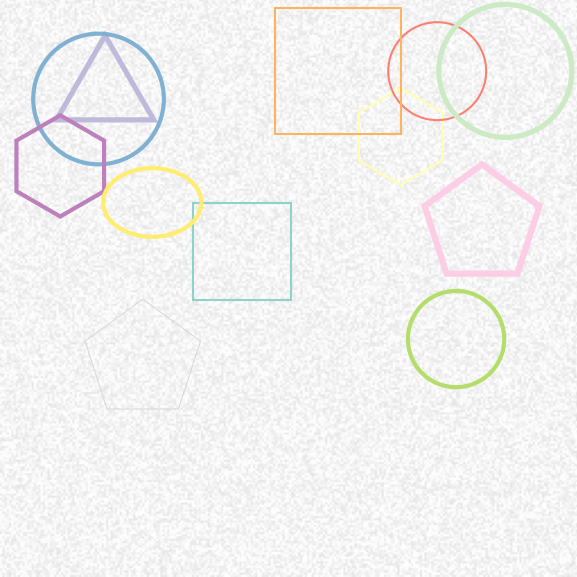[{"shape": "square", "thickness": 1, "radius": 0.42, "center": [0.419, 0.564]}, {"shape": "hexagon", "thickness": 1, "radius": 0.42, "center": [0.694, 0.763]}, {"shape": "triangle", "thickness": 2.5, "radius": 0.49, "center": [0.182, 0.84]}, {"shape": "circle", "thickness": 1, "radius": 0.42, "center": [0.757, 0.876]}, {"shape": "circle", "thickness": 2, "radius": 0.57, "center": [0.171, 0.828]}, {"shape": "square", "thickness": 1, "radius": 0.54, "center": [0.585, 0.876]}, {"shape": "circle", "thickness": 2, "radius": 0.42, "center": [0.79, 0.412]}, {"shape": "pentagon", "thickness": 3, "radius": 0.52, "center": [0.835, 0.61]}, {"shape": "pentagon", "thickness": 0.5, "radius": 0.53, "center": [0.247, 0.376]}, {"shape": "hexagon", "thickness": 2, "radius": 0.44, "center": [0.104, 0.712]}, {"shape": "circle", "thickness": 2.5, "radius": 0.58, "center": [0.875, 0.876]}, {"shape": "oval", "thickness": 2, "radius": 0.43, "center": [0.264, 0.649]}]